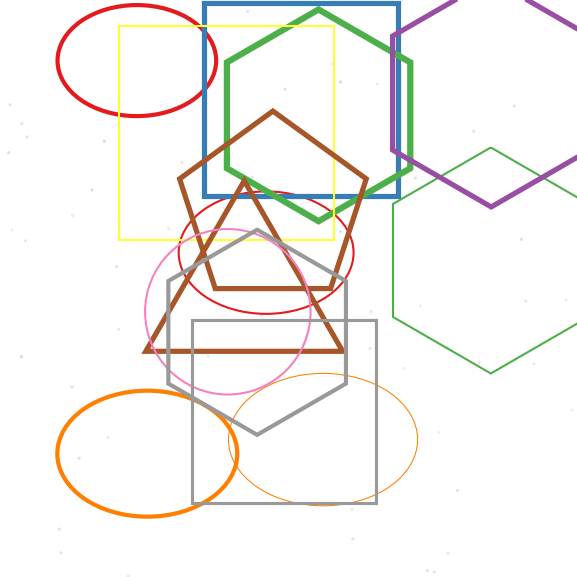[{"shape": "oval", "thickness": 2, "radius": 0.69, "center": [0.237, 0.894]}, {"shape": "oval", "thickness": 1, "radius": 0.76, "center": [0.461, 0.562]}, {"shape": "square", "thickness": 2.5, "radius": 0.84, "center": [0.52, 0.827]}, {"shape": "hexagon", "thickness": 1, "radius": 0.98, "center": [0.85, 0.548]}, {"shape": "hexagon", "thickness": 3, "radius": 0.92, "center": [0.552, 0.799]}, {"shape": "hexagon", "thickness": 2.5, "radius": 0.99, "center": [0.851, 0.838]}, {"shape": "oval", "thickness": 2, "radius": 0.78, "center": [0.255, 0.214]}, {"shape": "oval", "thickness": 0.5, "radius": 0.82, "center": [0.559, 0.238]}, {"shape": "square", "thickness": 1, "radius": 0.93, "center": [0.392, 0.769]}, {"shape": "pentagon", "thickness": 2.5, "radius": 0.85, "center": [0.473, 0.637]}, {"shape": "triangle", "thickness": 2.5, "radius": 0.98, "center": [0.423, 0.489]}, {"shape": "circle", "thickness": 1, "radius": 0.72, "center": [0.394, 0.459]}, {"shape": "square", "thickness": 1.5, "radius": 0.79, "center": [0.492, 0.287]}, {"shape": "hexagon", "thickness": 2, "radius": 0.89, "center": [0.445, 0.424]}]